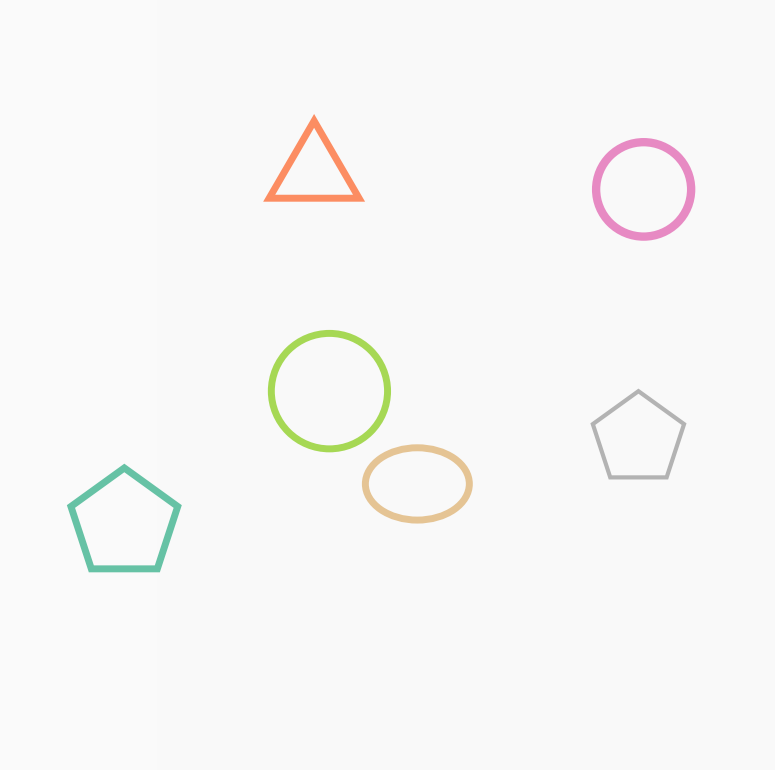[{"shape": "pentagon", "thickness": 2.5, "radius": 0.36, "center": [0.16, 0.32]}, {"shape": "triangle", "thickness": 2.5, "radius": 0.33, "center": [0.405, 0.776]}, {"shape": "circle", "thickness": 3, "radius": 0.31, "center": [0.83, 0.754]}, {"shape": "circle", "thickness": 2.5, "radius": 0.37, "center": [0.425, 0.492]}, {"shape": "oval", "thickness": 2.5, "radius": 0.34, "center": [0.539, 0.372]}, {"shape": "pentagon", "thickness": 1.5, "radius": 0.31, "center": [0.824, 0.43]}]